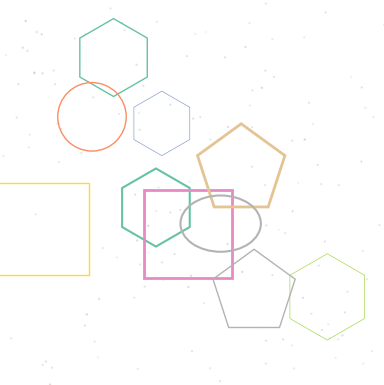[{"shape": "hexagon", "thickness": 1.5, "radius": 0.51, "center": [0.405, 0.461]}, {"shape": "hexagon", "thickness": 1, "radius": 0.51, "center": [0.295, 0.851]}, {"shape": "circle", "thickness": 1, "radius": 0.44, "center": [0.239, 0.697]}, {"shape": "hexagon", "thickness": 0.5, "radius": 0.42, "center": [0.42, 0.679]}, {"shape": "square", "thickness": 2, "radius": 0.57, "center": [0.488, 0.392]}, {"shape": "hexagon", "thickness": 0.5, "radius": 0.56, "center": [0.85, 0.229]}, {"shape": "square", "thickness": 1, "radius": 0.6, "center": [0.113, 0.405]}, {"shape": "pentagon", "thickness": 2, "radius": 0.6, "center": [0.626, 0.559]}, {"shape": "pentagon", "thickness": 1, "radius": 0.56, "center": [0.66, 0.24]}, {"shape": "oval", "thickness": 1.5, "radius": 0.52, "center": [0.573, 0.419]}]